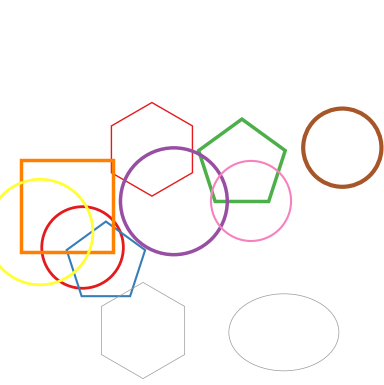[{"shape": "circle", "thickness": 2, "radius": 0.53, "center": [0.214, 0.357]}, {"shape": "hexagon", "thickness": 1, "radius": 0.61, "center": [0.395, 0.612]}, {"shape": "pentagon", "thickness": 1.5, "radius": 0.54, "center": [0.275, 0.317]}, {"shape": "pentagon", "thickness": 2.5, "radius": 0.59, "center": [0.628, 0.572]}, {"shape": "circle", "thickness": 2.5, "radius": 0.69, "center": [0.452, 0.477]}, {"shape": "square", "thickness": 2.5, "radius": 0.6, "center": [0.174, 0.465]}, {"shape": "circle", "thickness": 2, "radius": 0.69, "center": [0.104, 0.397]}, {"shape": "circle", "thickness": 3, "radius": 0.51, "center": [0.889, 0.616]}, {"shape": "circle", "thickness": 1.5, "radius": 0.52, "center": [0.652, 0.478]}, {"shape": "hexagon", "thickness": 0.5, "radius": 0.62, "center": [0.371, 0.142]}, {"shape": "oval", "thickness": 0.5, "radius": 0.71, "center": [0.737, 0.137]}]